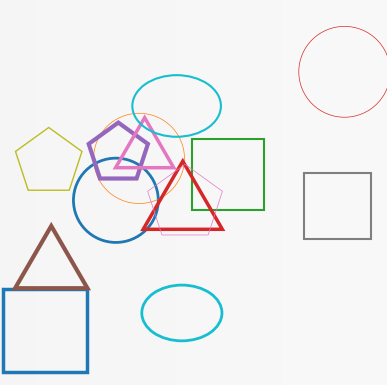[{"shape": "circle", "thickness": 2, "radius": 0.55, "center": [0.299, 0.48]}, {"shape": "square", "thickness": 2.5, "radius": 0.54, "center": [0.117, 0.141]}, {"shape": "circle", "thickness": 0.5, "radius": 0.59, "center": [0.359, 0.589]}, {"shape": "square", "thickness": 1.5, "radius": 0.46, "center": [0.588, 0.547]}, {"shape": "triangle", "thickness": 2.5, "radius": 0.59, "center": [0.472, 0.463]}, {"shape": "circle", "thickness": 0.5, "radius": 0.59, "center": [0.889, 0.813]}, {"shape": "pentagon", "thickness": 3, "radius": 0.4, "center": [0.305, 0.601]}, {"shape": "triangle", "thickness": 3, "radius": 0.54, "center": [0.132, 0.305]}, {"shape": "triangle", "thickness": 2.5, "radius": 0.43, "center": [0.373, 0.608]}, {"shape": "pentagon", "thickness": 0.5, "radius": 0.51, "center": [0.477, 0.472]}, {"shape": "square", "thickness": 1.5, "radius": 0.43, "center": [0.871, 0.465]}, {"shape": "pentagon", "thickness": 1, "radius": 0.45, "center": [0.126, 0.579]}, {"shape": "oval", "thickness": 1.5, "radius": 0.57, "center": [0.456, 0.725]}, {"shape": "oval", "thickness": 2, "radius": 0.52, "center": [0.469, 0.187]}]